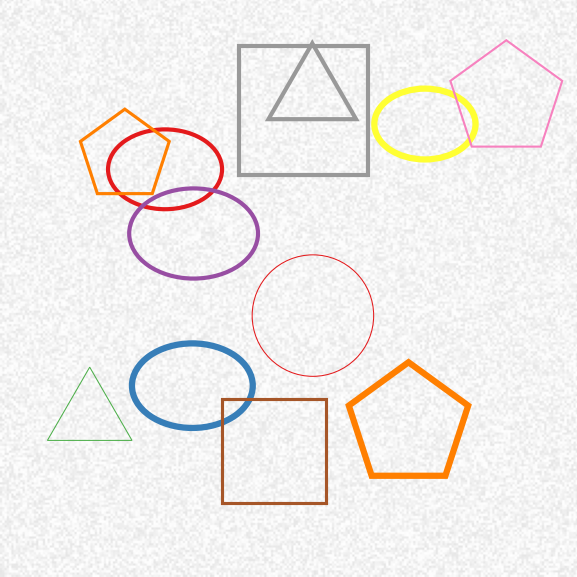[{"shape": "circle", "thickness": 0.5, "radius": 0.53, "center": [0.542, 0.453]}, {"shape": "oval", "thickness": 2, "radius": 0.49, "center": [0.286, 0.706]}, {"shape": "oval", "thickness": 3, "radius": 0.52, "center": [0.333, 0.331]}, {"shape": "triangle", "thickness": 0.5, "radius": 0.42, "center": [0.155, 0.279]}, {"shape": "oval", "thickness": 2, "radius": 0.56, "center": [0.335, 0.595]}, {"shape": "pentagon", "thickness": 1.5, "radius": 0.4, "center": [0.216, 0.729]}, {"shape": "pentagon", "thickness": 3, "radius": 0.54, "center": [0.707, 0.263]}, {"shape": "oval", "thickness": 3, "radius": 0.44, "center": [0.736, 0.784]}, {"shape": "square", "thickness": 1.5, "radius": 0.45, "center": [0.475, 0.218]}, {"shape": "pentagon", "thickness": 1, "radius": 0.51, "center": [0.877, 0.828]}, {"shape": "square", "thickness": 2, "radius": 0.56, "center": [0.526, 0.807]}, {"shape": "triangle", "thickness": 2, "radius": 0.44, "center": [0.541, 0.837]}]